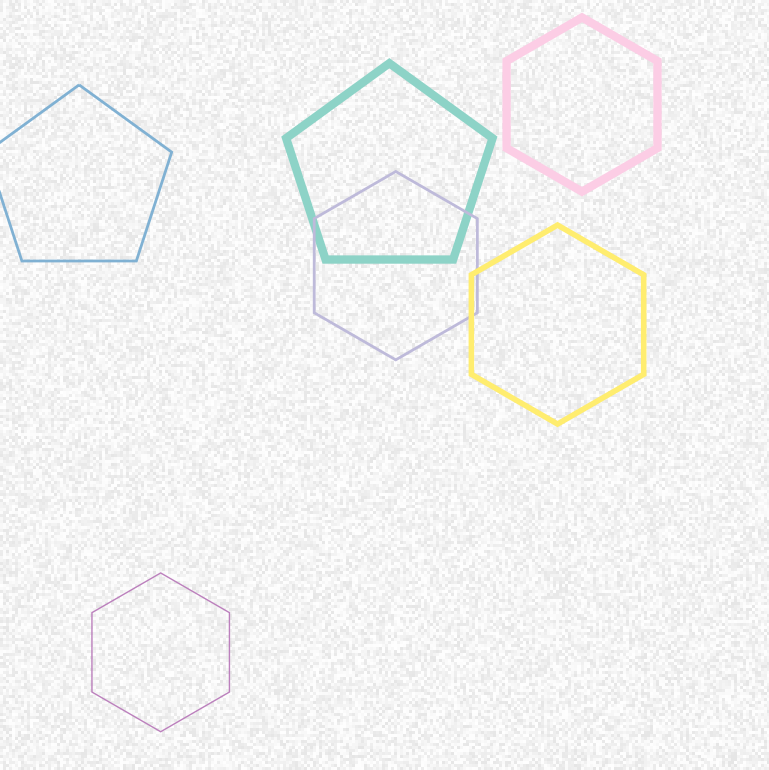[{"shape": "pentagon", "thickness": 3, "radius": 0.7, "center": [0.506, 0.777]}, {"shape": "hexagon", "thickness": 1, "radius": 0.61, "center": [0.514, 0.655]}, {"shape": "pentagon", "thickness": 1, "radius": 0.63, "center": [0.103, 0.763]}, {"shape": "hexagon", "thickness": 3, "radius": 0.57, "center": [0.756, 0.864]}, {"shape": "hexagon", "thickness": 0.5, "radius": 0.52, "center": [0.209, 0.153]}, {"shape": "hexagon", "thickness": 2, "radius": 0.65, "center": [0.724, 0.579]}]